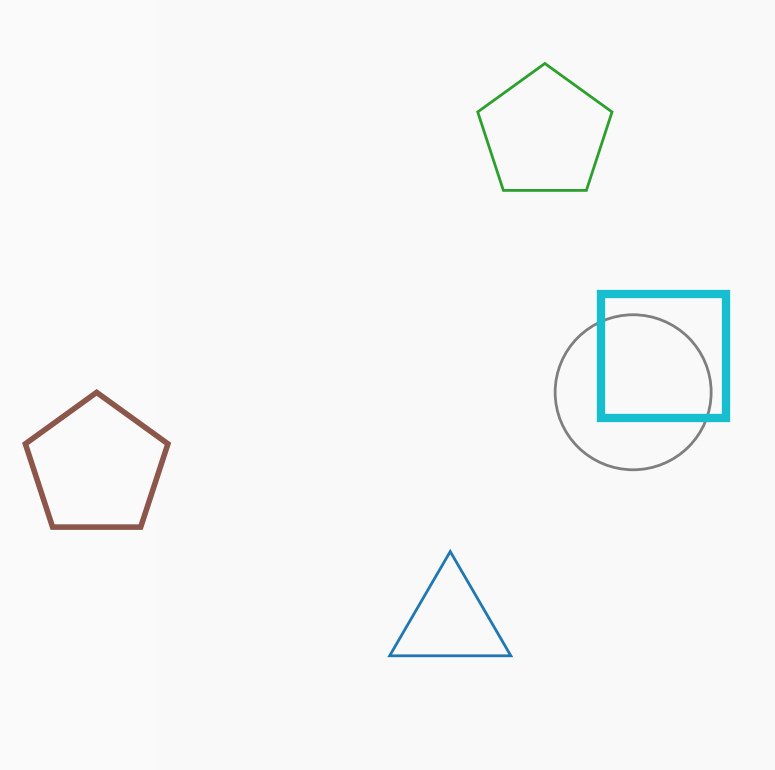[{"shape": "triangle", "thickness": 1, "radius": 0.45, "center": [0.581, 0.193]}, {"shape": "pentagon", "thickness": 1, "radius": 0.46, "center": [0.703, 0.826]}, {"shape": "pentagon", "thickness": 2, "radius": 0.48, "center": [0.125, 0.394]}, {"shape": "circle", "thickness": 1, "radius": 0.5, "center": [0.817, 0.491]}, {"shape": "square", "thickness": 3, "radius": 0.4, "center": [0.856, 0.537]}]